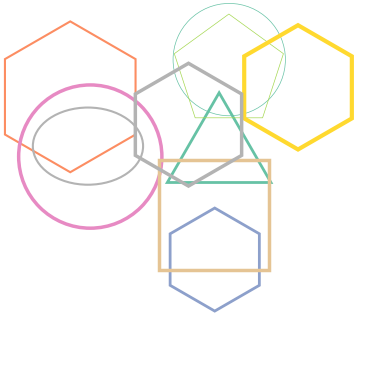[{"shape": "triangle", "thickness": 2, "radius": 0.78, "center": [0.569, 0.604]}, {"shape": "circle", "thickness": 0.5, "radius": 0.73, "center": [0.595, 0.845]}, {"shape": "hexagon", "thickness": 1.5, "radius": 0.98, "center": [0.182, 0.749]}, {"shape": "hexagon", "thickness": 2, "radius": 0.67, "center": [0.558, 0.326]}, {"shape": "circle", "thickness": 2.5, "radius": 0.93, "center": [0.234, 0.593]}, {"shape": "pentagon", "thickness": 0.5, "radius": 0.74, "center": [0.594, 0.815]}, {"shape": "hexagon", "thickness": 3, "radius": 0.81, "center": [0.774, 0.773]}, {"shape": "square", "thickness": 2.5, "radius": 0.71, "center": [0.556, 0.441]}, {"shape": "hexagon", "thickness": 2.5, "radius": 0.8, "center": [0.49, 0.676]}, {"shape": "oval", "thickness": 1.5, "radius": 0.72, "center": [0.228, 0.62]}]